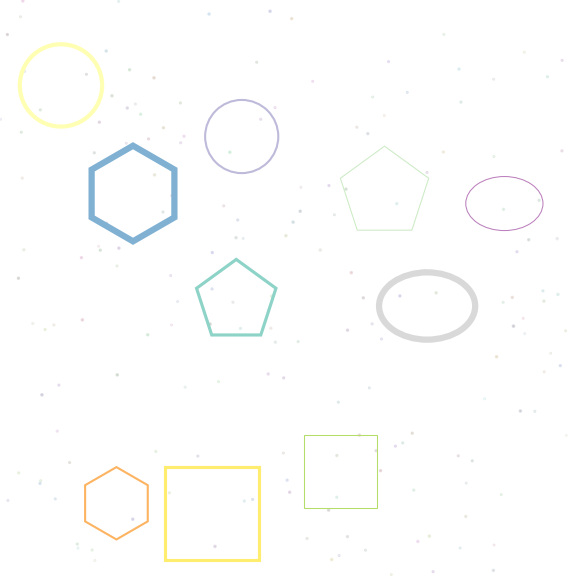[{"shape": "pentagon", "thickness": 1.5, "radius": 0.36, "center": [0.409, 0.478]}, {"shape": "circle", "thickness": 2, "radius": 0.36, "center": [0.106, 0.851]}, {"shape": "circle", "thickness": 1, "radius": 0.32, "center": [0.419, 0.763]}, {"shape": "hexagon", "thickness": 3, "radius": 0.41, "center": [0.23, 0.664]}, {"shape": "hexagon", "thickness": 1, "radius": 0.31, "center": [0.202, 0.128]}, {"shape": "square", "thickness": 0.5, "radius": 0.32, "center": [0.59, 0.183]}, {"shape": "oval", "thickness": 3, "radius": 0.42, "center": [0.74, 0.469]}, {"shape": "oval", "thickness": 0.5, "radius": 0.33, "center": [0.873, 0.647]}, {"shape": "pentagon", "thickness": 0.5, "radius": 0.4, "center": [0.666, 0.666]}, {"shape": "square", "thickness": 1.5, "radius": 0.41, "center": [0.367, 0.11]}]